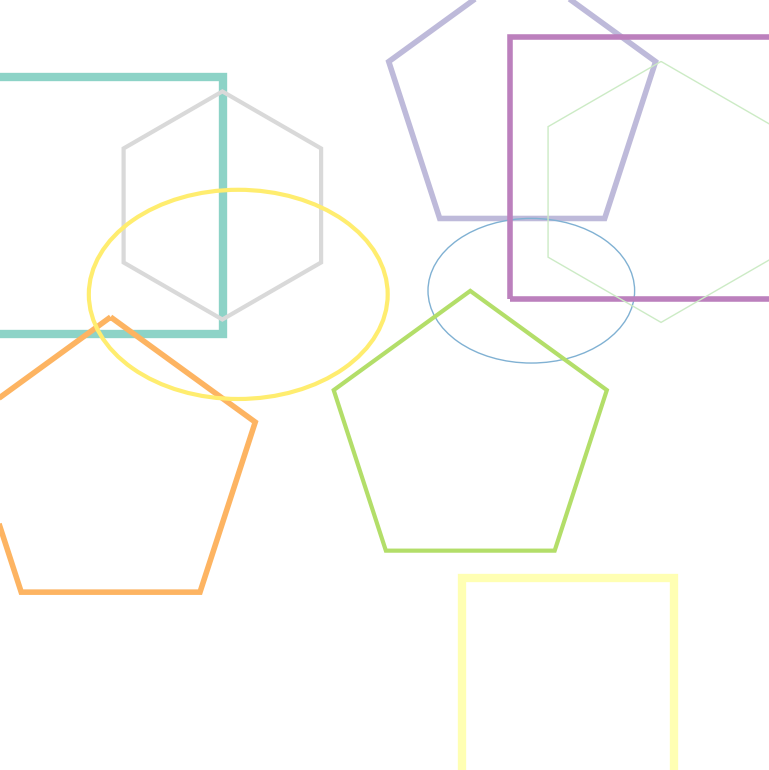[{"shape": "square", "thickness": 3, "radius": 0.83, "center": [0.123, 0.733]}, {"shape": "square", "thickness": 3, "radius": 0.69, "center": [0.738, 0.111]}, {"shape": "pentagon", "thickness": 2, "radius": 0.91, "center": [0.678, 0.864]}, {"shape": "oval", "thickness": 0.5, "radius": 0.67, "center": [0.69, 0.622]}, {"shape": "pentagon", "thickness": 2, "radius": 0.99, "center": [0.144, 0.391]}, {"shape": "pentagon", "thickness": 1.5, "radius": 0.93, "center": [0.611, 0.436]}, {"shape": "hexagon", "thickness": 1.5, "radius": 0.74, "center": [0.289, 0.733]}, {"shape": "square", "thickness": 2, "radius": 0.85, "center": [0.832, 0.782]}, {"shape": "hexagon", "thickness": 0.5, "radius": 0.85, "center": [0.859, 0.751]}, {"shape": "oval", "thickness": 1.5, "radius": 0.97, "center": [0.309, 0.618]}]